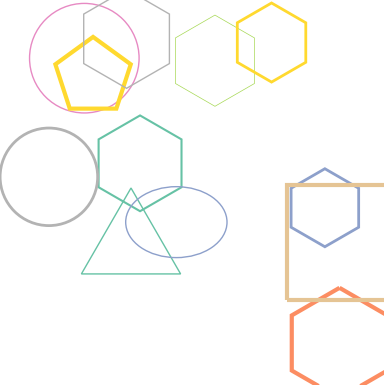[{"shape": "hexagon", "thickness": 1.5, "radius": 0.62, "center": [0.364, 0.576]}, {"shape": "triangle", "thickness": 1, "radius": 0.74, "center": [0.34, 0.363]}, {"shape": "hexagon", "thickness": 3, "radius": 0.72, "center": [0.882, 0.109]}, {"shape": "hexagon", "thickness": 2, "radius": 0.51, "center": [0.844, 0.46]}, {"shape": "oval", "thickness": 1, "radius": 0.66, "center": [0.458, 0.423]}, {"shape": "circle", "thickness": 1, "radius": 0.71, "center": [0.219, 0.849]}, {"shape": "hexagon", "thickness": 0.5, "radius": 0.59, "center": [0.558, 0.842]}, {"shape": "pentagon", "thickness": 3, "radius": 0.51, "center": [0.242, 0.801]}, {"shape": "hexagon", "thickness": 2, "radius": 0.51, "center": [0.705, 0.89]}, {"shape": "square", "thickness": 3, "radius": 0.75, "center": [0.895, 0.369]}, {"shape": "circle", "thickness": 2, "radius": 0.63, "center": [0.127, 0.541]}, {"shape": "hexagon", "thickness": 1, "radius": 0.64, "center": [0.329, 0.899]}]